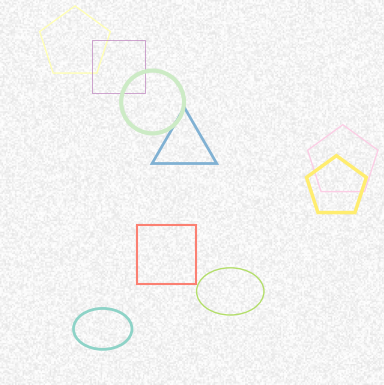[{"shape": "oval", "thickness": 2, "radius": 0.38, "center": [0.267, 0.146]}, {"shape": "pentagon", "thickness": 1, "radius": 0.48, "center": [0.195, 0.888]}, {"shape": "square", "thickness": 1.5, "radius": 0.38, "center": [0.433, 0.339]}, {"shape": "triangle", "thickness": 2, "radius": 0.48, "center": [0.479, 0.624]}, {"shape": "oval", "thickness": 1, "radius": 0.44, "center": [0.598, 0.243]}, {"shape": "pentagon", "thickness": 1, "radius": 0.48, "center": [0.89, 0.58]}, {"shape": "square", "thickness": 0.5, "radius": 0.34, "center": [0.308, 0.828]}, {"shape": "circle", "thickness": 3, "radius": 0.41, "center": [0.396, 0.735]}, {"shape": "pentagon", "thickness": 2.5, "radius": 0.41, "center": [0.874, 0.514]}]